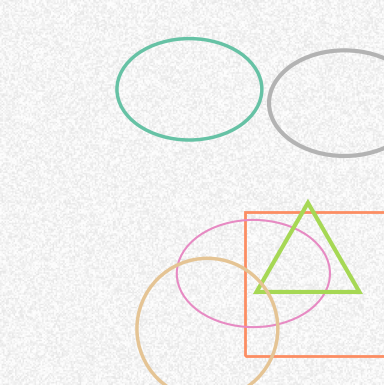[{"shape": "oval", "thickness": 2.5, "radius": 0.94, "center": [0.492, 0.768]}, {"shape": "square", "thickness": 2, "radius": 0.93, "center": [0.822, 0.262]}, {"shape": "oval", "thickness": 1.5, "radius": 0.99, "center": [0.658, 0.29]}, {"shape": "triangle", "thickness": 3, "radius": 0.77, "center": [0.8, 0.319]}, {"shape": "circle", "thickness": 2.5, "radius": 0.91, "center": [0.539, 0.146]}, {"shape": "oval", "thickness": 3, "radius": 0.98, "center": [0.895, 0.732]}]